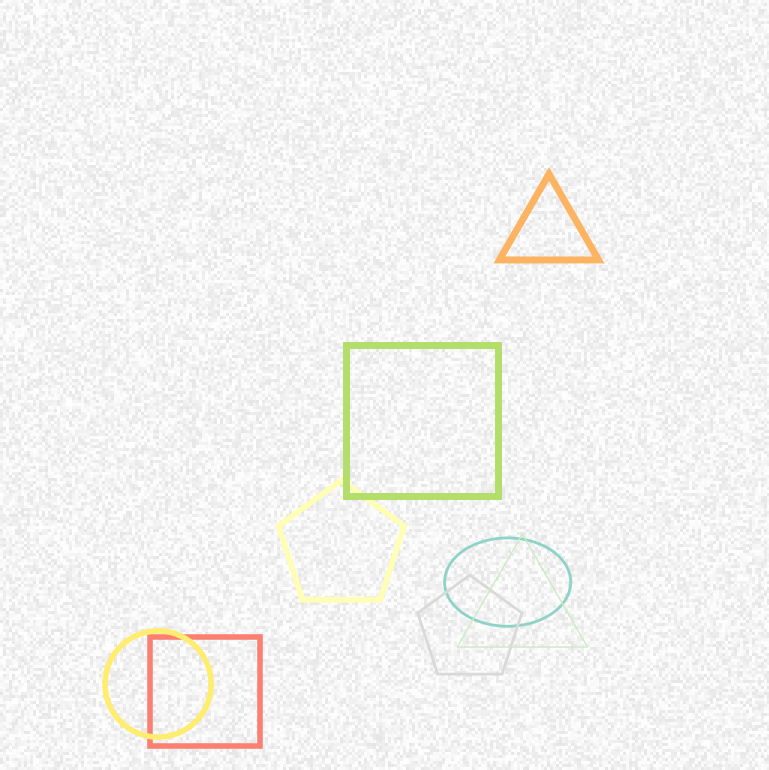[{"shape": "oval", "thickness": 1, "radius": 0.41, "center": [0.659, 0.244]}, {"shape": "pentagon", "thickness": 2, "radius": 0.43, "center": [0.443, 0.29]}, {"shape": "square", "thickness": 2, "radius": 0.36, "center": [0.266, 0.102]}, {"shape": "triangle", "thickness": 2.5, "radius": 0.37, "center": [0.713, 0.7]}, {"shape": "square", "thickness": 2.5, "radius": 0.49, "center": [0.548, 0.454]}, {"shape": "pentagon", "thickness": 1, "radius": 0.36, "center": [0.61, 0.182]}, {"shape": "triangle", "thickness": 0.5, "radius": 0.49, "center": [0.678, 0.209]}, {"shape": "circle", "thickness": 2, "radius": 0.34, "center": [0.205, 0.112]}]